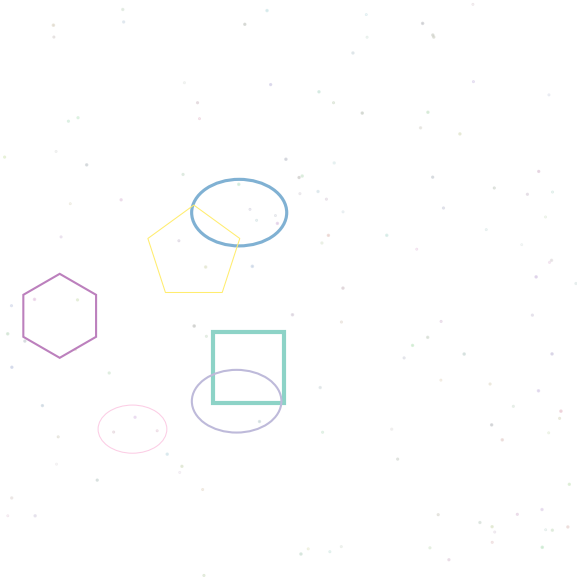[{"shape": "square", "thickness": 2, "radius": 0.31, "center": [0.43, 0.362]}, {"shape": "oval", "thickness": 1, "radius": 0.39, "center": [0.41, 0.304]}, {"shape": "oval", "thickness": 1.5, "radius": 0.41, "center": [0.414, 0.631]}, {"shape": "oval", "thickness": 0.5, "radius": 0.3, "center": [0.229, 0.256]}, {"shape": "hexagon", "thickness": 1, "radius": 0.36, "center": [0.103, 0.452]}, {"shape": "pentagon", "thickness": 0.5, "radius": 0.42, "center": [0.336, 0.56]}]